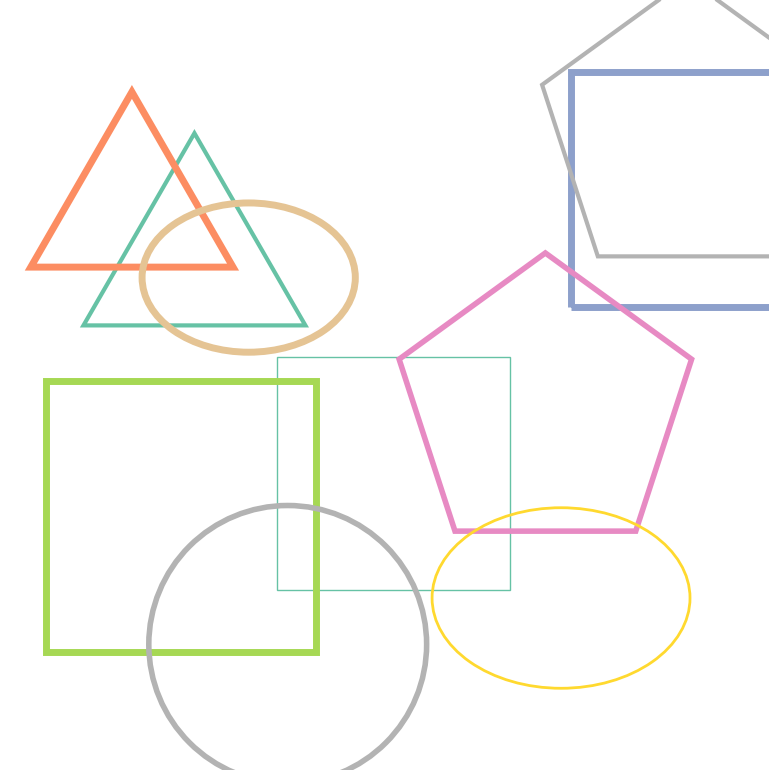[{"shape": "triangle", "thickness": 1.5, "radius": 0.83, "center": [0.253, 0.661]}, {"shape": "square", "thickness": 0.5, "radius": 0.75, "center": [0.511, 0.385]}, {"shape": "triangle", "thickness": 2.5, "radius": 0.76, "center": [0.171, 0.729]}, {"shape": "square", "thickness": 2.5, "radius": 0.76, "center": [0.894, 0.754]}, {"shape": "pentagon", "thickness": 2, "radius": 1.0, "center": [0.708, 0.472]}, {"shape": "square", "thickness": 2.5, "radius": 0.88, "center": [0.235, 0.329]}, {"shape": "oval", "thickness": 1, "radius": 0.84, "center": [0.729, 0.223]}, {"shape": "oval", "thickness": 2.5, "radius": 0.69, "center": [0.323, 0.64]}, {"shape": "pentagon", "thickness": 1.5, "radius": 1.0, "center": [0.894, 0.828]}, {"shape": "circle", "thickness": 2, "radius": 0.9, "center": [0.374, 0.163]}]